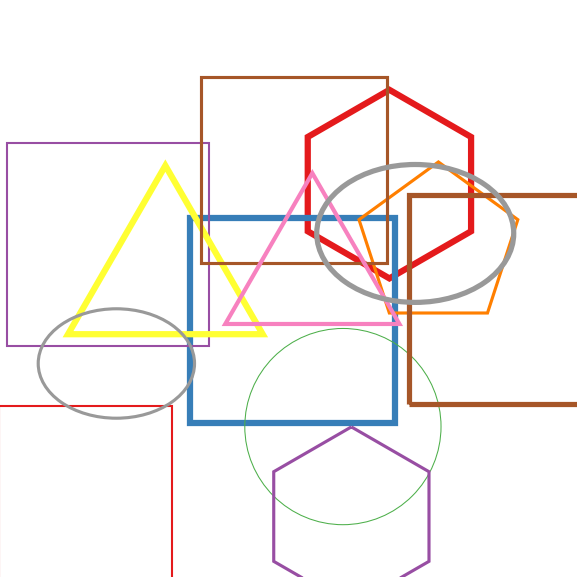[{"shape": "hexagon", "thickness": 3, "radius": 0.82, "center": [0.674, 0.68]}, {"shape": "square", "thickness": 1, "radius": 0.75, "center": [0.148, 0.146]}, {"shape": "square", "thickness": 3, "radius": 0.89, "center": [0.507, 0.444]}, {"shape": "circle", "thickness": 0.5, "radius": 0.85, "center": [0.594, 0.26]}, {"shape": "hexagon", "thickness": 1.5, "radius": 0.78, "center": [0.608, 0.105]}, {"shape": "square", "thickness": 1, "radius": 0.88, "center": [0.187, 0.575]}, {"shape": "pentagon", "thickness": 1.5, "radius": 0.72, "center": [0.759, 0.574]}, {"shape": "triangle", "thickness": 3, "radius": 0.97, "center": [0.286, 0.518]}, {"shape": "square", "thickness": 2.5, "radius": 0.91, "center": [0.889, 0.481]}, {"shape": "square", "thickness": 1.5, "radius": 0.8, "center": [0.509, 0.705]}, {"shape": "triangle", "thickness": 2, "radius": 0.87, "center": [0.541, 0.525]}, {"shape": "oval", "thickness": 2.5, "radius": 0.85, "center": [0.719, 0.595]}, {"shape": "oval", "thickness": 1.5, "radius": 0.68, "center": [0.202, 0.37]}]